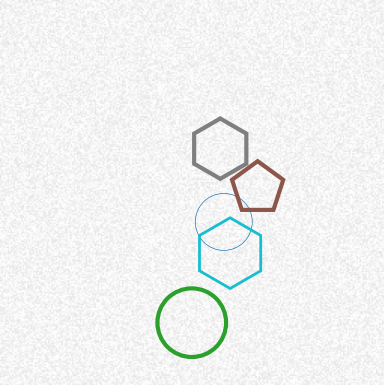[{"shape": "circle", "thickness": 0.5, "radius": 0.37, "center": [0.581, 0.424]}, {"shape": "circle", "thickness": 3, "radius": 0.45, "center": [0.498, 0.162]}, {"shape": "pentagon", "thickness": 3, "radius": 0.35, "center": [0.669, 0.511]}, {"shape": "hexagon", "thickness": 3, "radius": 0.39, "center": [0.572, 0.614]}, {"shape": "hexagon", "thickness": 2, "radius": 0.46, "center": [0.598, 0.343]}]